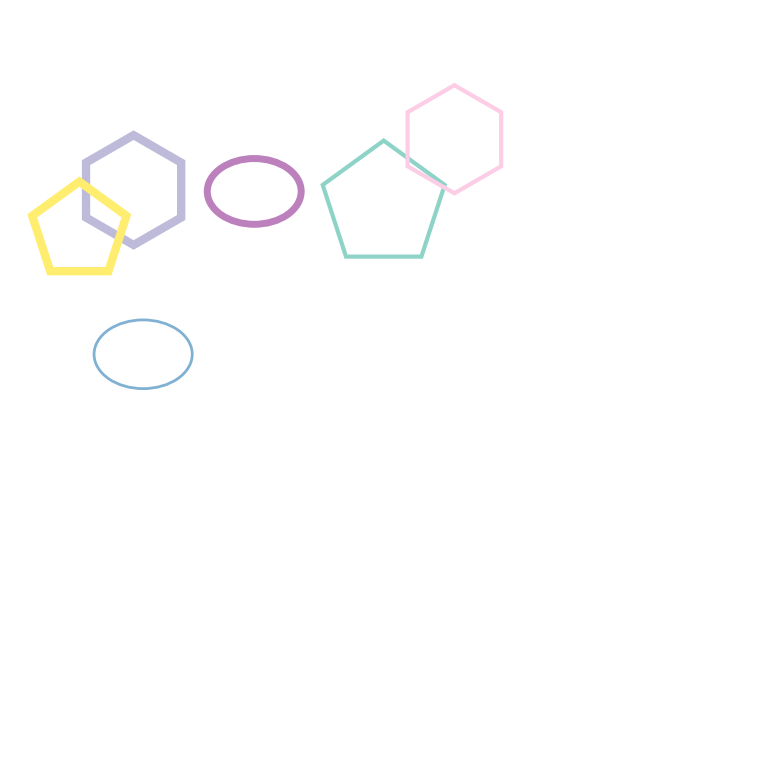[{"shape": "pentagon", "thickness": 1.5, "radius": 0.42, "center": [0.498, 0.734]}, {"shape": "hexagon", "thickness": 3, "radius": 0.36, "center": [0.174, 0.753]}, {"shape": "oval", "thickness": 1, "radius": 0.32, "center": [0.186, 0.54]}, {"shape": "hexagon", "thickness": 1.5, "radius": 0.35, "center": [0.59, 0.819]}, {"shape": "oval", "thickness": 2.5, "radius": 0.3, "center": [0.33, 0.751]}, {"shape": "pentagon", "thickness": 3, "radius": 0.32, "center": [0.103, 0.7]}]